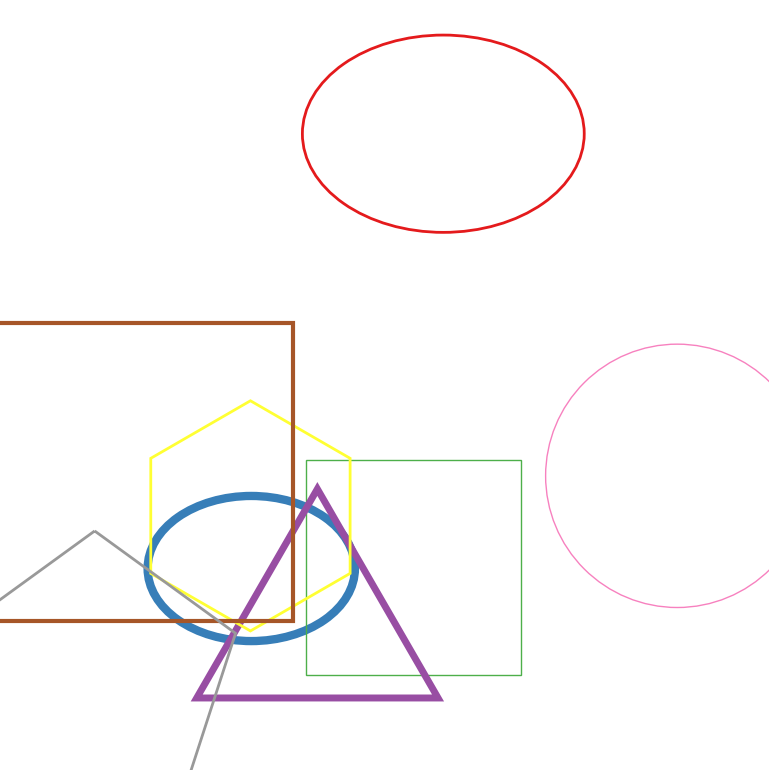[{"shape": "oval", "thickness": 1, "radius": 0.92, "center": [0.576, 0.826]}, {"shape": "oval", "thickness": 3, "radius": 0.67, "center": [0.326, 0.262]}, {"shape": "square", "thickness": 0.5, "radius": 0.7, "center": [0.537, 0.263]}, {"shape": "triangle", "thickness": 2.5, "radius": 0.9, "center": [0.412, 0.184]}, {"shape": "hexagon", "thickness": 1, "radius": 0.75, "center": [0.325, 0.33]}, {"shape": "square", "thickness": 1.5, "radius": 0.97, "center": [0.187, 0.387]}, {"shape": "circle", "thickness": 0.5, "radius": 0.86, "center": [0.88, 0.382]}, {"shape": "pentagon", "thickness": 1, "radius": 0.96, "center": [0.123, 0.118]}]